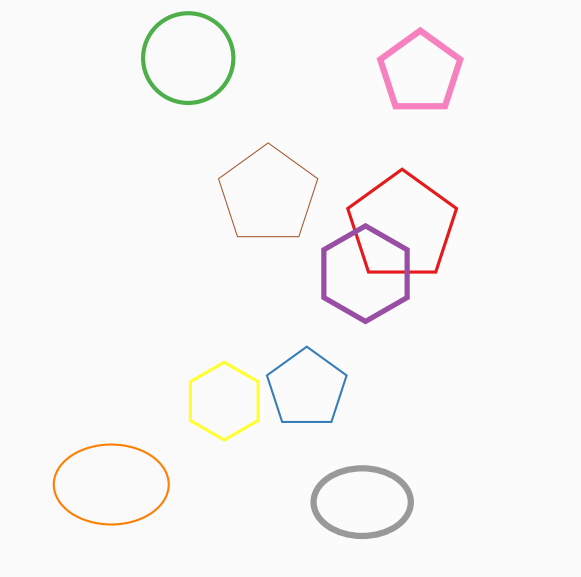[{"shape": "pentagon", "thickness": 1.5, "radius": 0.49, "center": [0.692, 0.608]}, {"shape": "pentagon", "thickness": 1, "radius": 0.36, "center": [0.528, 0.327]}, {"shape": "circle", "thickness": 2, "radius": 0.39, "center": [0.324, 0.899]}, {"shape": "hexagon", "thickness": 2.5, "radius": 0.41, "center": [0.629, 0.525]}, {"shape": "oval", "thickness": 1, "radius": 0.49, "center": [0.191, 0.16]}, {"shape": "hexagon", "thickness": 1.5, "radius": 0.34, "center": [0.386, 0.305]}, {"shape": "pentagon", "thickness": 0.5, "radius": 0.45, "center": [0.461, 0.662]}, {"shape": "pentagon", "thickness": 3, "radius": 0.36, "center": [0.723, 0.874]}, {"shape": "oval", "thickness": 3, "radius": 0.42, "center": [0.623, 0.13]}]